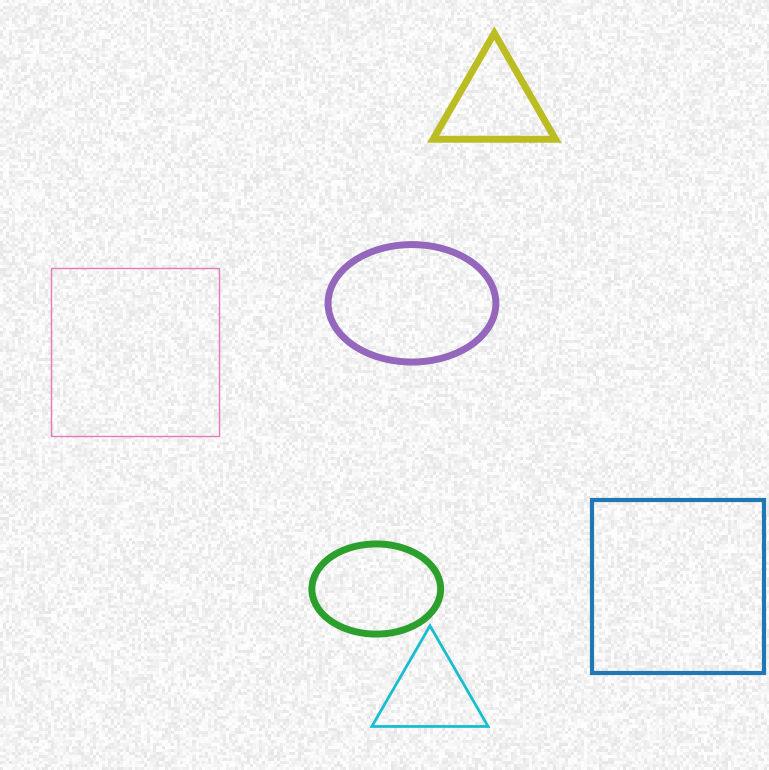[{"shape": "square", "thickness": 1.5, "radius": 0.56, "center": [0.88, 0.238]}, {"shape": "oval", "thickness": 2.5, "radius": 0.42, "center": [0.489, 0.235]}, {"shape": "oval", "thickness": 2.5, "radius": 0.54, "center": [0.535, 0.606]}, {"shape": "square", "thickness": 0.5, "radius": 0.54, "center": [0.175, 0.543]}, {"shape": "triangle", "thickness": 2.5, "radius": 0.46, "center": [0.642, 0.865]}, {"shape": "triangle", "thickness": 1, "radius": 0.44, "center": [0.558, 0.1]}]